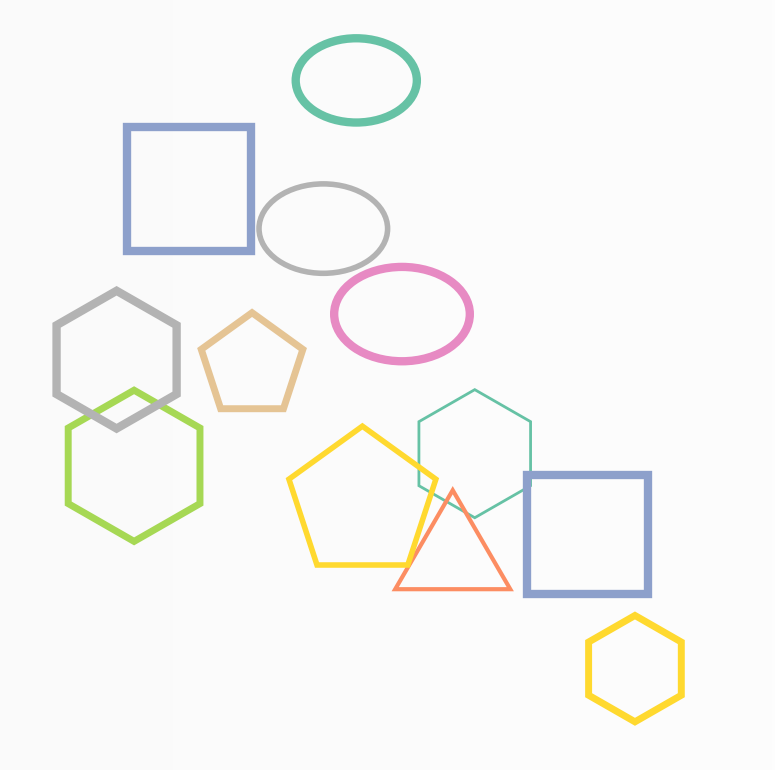[{"shape": "hexagon", "thickness": 1, "radius": 0.42, "center": [0.613, 0.411]}, {"shape": "oval", "thickness": 3, "radius": 0.39, "center": [0.46, 0.896]}, {"shape": "triangle", "thickness": 1.5, "radius": 0.43, "center": [0.584, 0.278]}, {"shape": "square", "thickness": 3, "radius": 0.4, "center": [0.243, 0.755]}, {"shape": "square", "thickness": 3, "radius": 0.39, "center": [0.758, 0.306]}, {"shape": "oval", "thickness": 3, "radius": 0.44, "center": [0.519, 0.592]}, {"shape": "hexagon", "thickness": 2.5, "radius": 0.49, "center": [0.173, 0.395]}, {"shape": "hexagon", "thickness": 2.5, "radius": 0.35, "center": [0.819, 0.132]}, {"shape": "pentagon", "thickness": 2, "radius": 0.5, "center": [0.468, 0.347]}, {"shape": "pentagon", "thickness": 2.5, "radius": 0.34, "center": [0.325, 0.525]}, {"shape": "hexagon", "thickness": 3, "radius": 0.45, "center": [0.15, 0.533]}, {"shape": "oval", "thickness": 2, "radius": 0.41, "center": [0.417, 0.703]}]